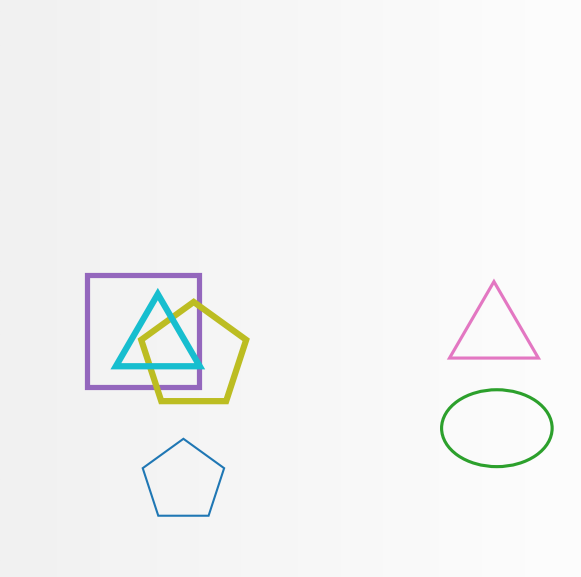[{"shape": "pentagon", "thickness": 1, "radius": 0.37, "center": [0.316, 0.166]}, {"shape": "oval", "thickness": 1.5, "radius": 0.48, "center": [0.855, 0.258]}, {"shape": "square", "thickness": 2.5, "radius": 0.48, "center": [0.246, 0.426]}, {"shape": "triangle", "thickness": 1.5, "radius": 0.44, "center": [0.85, 0.423]}, {"shape": "pentagon", "thickness": 3, "radius": 0.47, "center": [0.333, 0.381]}, {"shape": "triangle", "thickness": 3, "radius": 0.42, "center": [0.271, 0.407]}]